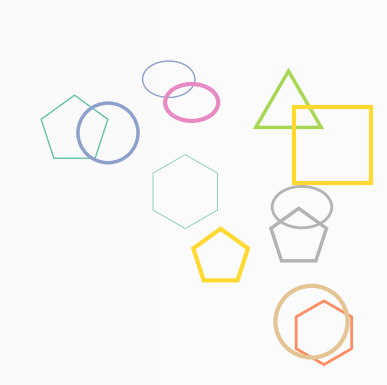[{"shape": "pentagon", "thickness": 1, "radius": 0.45, "center": [0.192, 0.662]}, {"shape": "hexagon", "thickness": 0.5, "radius": 0.48, "center": [0.478, 0.502]}, {"shape": "hexagon", "thickness": 2, "radius": 0.41, "center": [0.836, 0.136]}, {"shape": "oval", "thickness": 1, "radius": 0.34, "center": [0.435, 0.794]}, {"shape": "circle", "thickness": 2.5, "radius": 0.39, "center": [0.279, 0.655]}, {"shape": "oval", "thickness": 3, "radius": 0.34, "center": [0.495, 0.734]}, {"shape": "triangle", "thickness": 2.5, "radius": 0.49, "center": [0.745, 0.718]}, {"shape": "pentagon", "thickness": 3, "radius": 0.37, "center": [0.569, 0.332]}, {"shape": "square", "thickness": 3, "radius": 0.5, "center": [0.859, 0.623]}, {"shape": "circle", "thickness": 3, "radius": 0.47, "center": [0.804, 0.165]}, {"shape": "pentagon", "thickness": 2.5, "radius": 0.38, "center": [0.771, 0.384]}, {"shape": "oval", "thickness": 2, "radius": 0.38, "center": [0.779, 0.462]}]